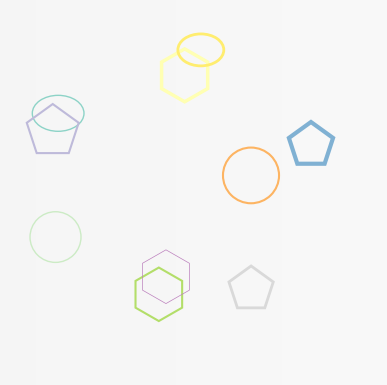[{"shape": "oval", "thickness": 1, "radius": 0.33, "center": [0.15, 0.706]}, {"shape": "hexagon", "thickness": 2.5, "radius": 0.34, "center": [0.476, 0.804]}, {"shape": "pentagon", "thickness": 1.5, "radius": 0.35, "center": [0.136, 0.659]}, {"shape": "pentagon", "thickness": 3, "radius": 0.3, "center": [0.803, 0.623]}, {"shape": "circle", "thickness": 1.5, "radius": 0.36, "center": [0.648, 0.544]}, {"shape": "hexagon", "thickness": 1.5, "radius": 0.35, "center": [0.41, 0.236]}, {"shape": "pentagon", "thickness": 2, "radius": 0.3, "center": [0.648, 0.249]}, {"shape": "hexagon", "thickness": 0.5, "radius": 0.35, "center": [0.428, 0.281]}, {"shape": "circle", "thickness": 1, "radius": 0.33, "center": [0.143, 0.384]}, {"shape": "oval", "thickness": 2, "radius": 0.3, "center": [0.518, 0.87]}]